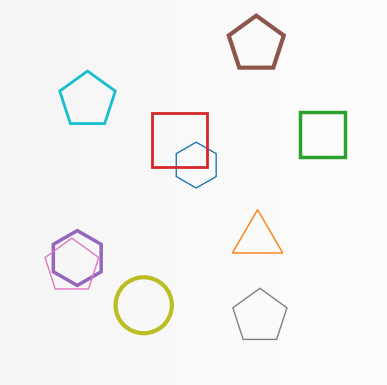[{"shape": "hexagon", "thickness": 1, "radius": 0.3, "center": [0.506, 0.571]}, {"shape": "triangle", "thickness": 1, "radius": 0.37, "center": [0.665, 0.38]}, {"shape": "square", "thickness": 2.5, "radius": 0.29, "center": [0.833, 0.652]}, {"shape": "square", "thickness": 2, "radius": 0.35, "center": [0.463, 0.637]}, {"shape": "hexagon", "thickness": 2.5, "radius": 0.36, "center": [0.199, 0.33]}, {"shape": "pentagon", "thickness": 3, "radius": 0.37, "center": [0.661, 0.885]}, {"shape": "pentagon", "thickness": 1, "radius": 0.36, "center": [0.186, 0.308]}, {"shape": "pentagon", "thickness": 1, "radius": 0.37, "center": [0.671, 0.178]}, {"shape": "circle", "thickness": 3, "radius": 0.36, "center": [0.371, 0.207]}, {"shape": "pentagon", "thickness": 2, "radius": 0.38, "center": [0.226, 0.74]}]